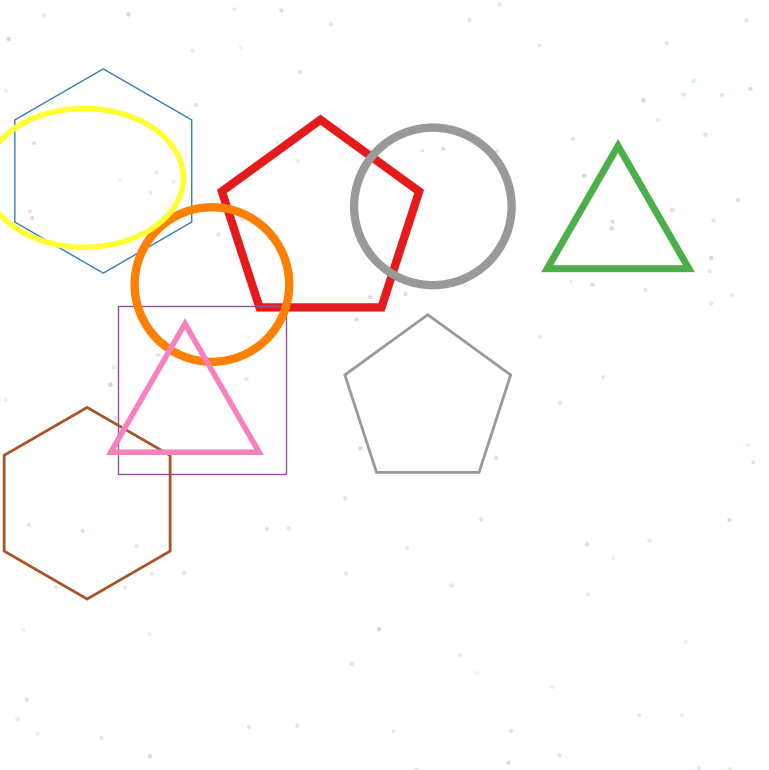[{"shape": "pentagon", "thickness": 3, "radius": 0.67, "center": [0.416, 0.71]}, {"shape": "hexagon", "thickness": 0.5, "radius": 0.66, "center": [0.134, 0.778]}, {"shape": "triangle", "thickness": 2.5, "radius": 0.53, "center": [0.803, 0.704]}, {"shape": "square", "thickness": 0.5, "radius": 0.55, "center": [0.263, 0.494]}, {"shape": "circle", "thickness": 3, "radius": 0.5, "center": [0.275, 0.63]}, {"shape": "oval", "thickness": 2, "radius": 0.64, "center": [0.109, 0.769]}, {"shape": "hexagon", "thickness": 1, "radius": 0.62, "center": [0.113, 0.346]}, {"shape": "triangle", "thickness": 2, "radius": 0.56, "center": [0.24, 0.468]}, {"shape": "circle", "thickness": 3, "radius": 0.51, "center": [0.562, 0.732]}, {"shape": "pentagon", "thickness": 1, "radius": 0.57, "center": [0.556, 0.478]}]